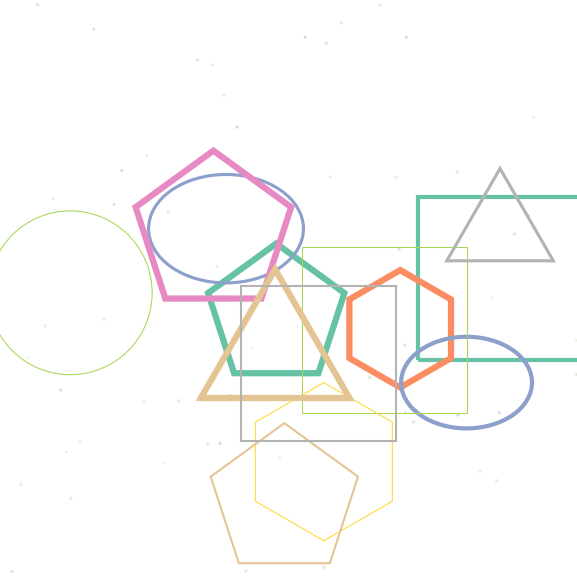[{"shape": "pentagon", "thickness": 3, "radius": 0.62, "center": [0.478, 0.453]}, {"shape": "square", "thickness": 2, "radius": 0.7, "center": [0.865, 0.516]}, {"shape": "hexagon", "thickness": 3, "radius": 0.51, "center": [0.693, 0.43]}, {"shape": "oval", "thickness": 1.5, "radius": 0.67, "center": [0.391, 0.603]}, {"shape": "oval", "thickness": 2, "radius": 0.57, "center": [0.808, 0.337]}, {"shape": "pentagon", "thickness": 3, "radius": 0.71, "center": [0.37, 0.597]}, {"shape": "circle", "thickness": 0.5, "radius": 0.71, "center": [0.122, 0.492]}, {"shape": "square", "thickness": 0.5, "radius": 0.72, "center": [0.666, 0.428]}, {"shape": "hexagon", "thickness": 0.5, "radius": 0.68, "center": [0.561, 0.2]}, {"shape": "triangle", "thickness": 3, "radius": 0.74, "center": [0.476, 0.384]}, {"shape": "pentagon", "thickness": 1, "radius": 0.67, "center": [0.492, 0.132]}, {"shape": "square", "thickness": 1, "radius": 0.67, "center": [0.551, 0.37]}, {"shape": "triangle", "thickness": 1.5, "radius": 0.53, "center": [0.866, 0.601]}]